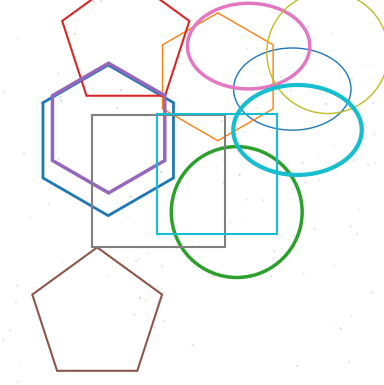[{"shape": "hexagon", "thickness": 2, "radius": 0.98, "center": [0.281, 0.636]}, {"shape": "oval", "thickness": 1, "radius": 0.76, "center": [0.759, 0.769]}, {"shape": "hexagon", "thickness": 1, "radius": 0.83, "center": [0.566, 0.801]}, {"shape": "circle", "thickness": 2.5, "radius": 0.85, "center": [0.615, 0.449]}, {"shape": "pentagon", "thickness": 1.5, "radius": 0.87, "center": [0.327, 0.892]}, {"shape": "hexagon", "thickness": 2.5, "radius": 0.84, "center": [0.282, 0.667]}, {"shape": "pentagon", "thickness": 1.5, "radius": 0.89, "center": [0.252, 0.18]}, {"shape": "oval", "thickness": 2.5, "radius": 0.79, "center": [0.646, 0.88]}, {"shape": "square", "thickness": 1.5, "radius": 0.86, "center": [0.412, 0.53]}, {"shape": "circle", "thickness": 1, "radius": 0.79, "center": [0.851, 0.863]}, {"shape": "square", "thickness": 1.5, "radius": 0.78, "center": [0.564, 0.548]}, {"shape": "oval", "thickness": 3, "radius": 0.83, "center": [0.773, 0.662]}]